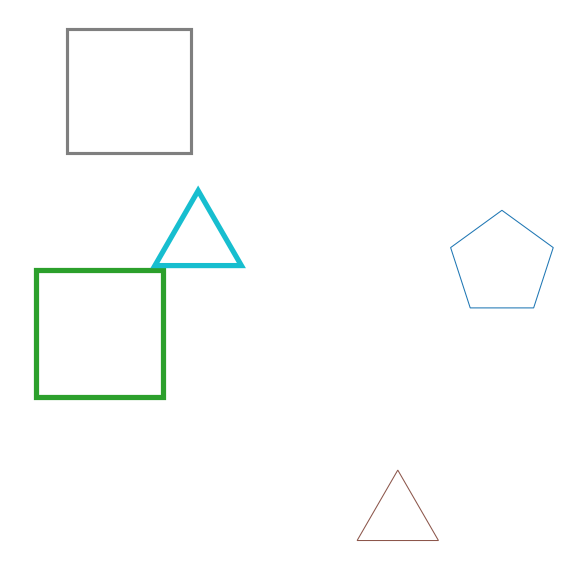[{"shape": "pentagon", "thickness": 0.5, "radius": 0.47, "center": [0.869, 0.542]}, {"shape": "square", "thickness": 2.5, "radius": 0.55, "center": [0.172, 0.422]}, {"shape": "triangle", "thickness": 0.5, "radius": 0.41, "center": [0.689, 0.104]}, {"shape": "square", "thickness": 1.5, "radius": 0.54, "center": [0.224, 0.842]}, {"shape": "triangle", "thickness": 2.5, "radius": 0.43, "center": [0.343, 0.583]}]